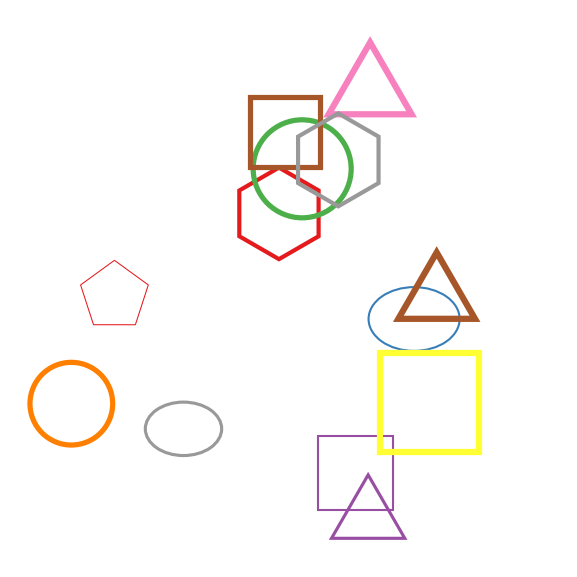[{"shape": "pentagon", "thickness": 0.5, "radius": 0.31, "center": [0.198, 0.487]}, {"shape": "hexagon", "thickness": 2, "radius": 0.4, "center": [0.483, 0.63]}, {"shape": "oval", "thickness": 1, "radius": 0.39, "center": [0.717, 0.447]}, {"shape": "circle", "thickness": 2.5, "radius": 0.42, "center": [0.523, 0.707]}, {"shape": "square", "thickness": 1, "radius": 0.32, "center": [0.616, 0.18]}, {"shape": "triangle", "thickness": 1.5, "radius": 0.37, "center": [0.637, 0.104]}, {"shape": "circle", "thickness": 2.5, "radius": 0.36, "center": [0.124, 0.3]}, {"shape": "square", "thickness": 3, "radius": 0.43, "center": [0.744, 0.302]}, {"shape": "triangle", "thickness": 3, "radius": 0.38, "center": [0.756, 0.485]}, {"shape": "square", "thickness": 2.5, "radius": 0.3, "center": [0.494, 0.77]}, {"shape": "triangle", "thickness": 3, "radius": 0.41, "center": [0.641, 0.843]}, {"shape": "hexagon", "thickness": 2, "radius": 0.4, "center": [0.586, 0.722]}, {"shape": "oval", "thickness": 1.5, "radius": 0.33, "center": [0.318, 0.257]}]